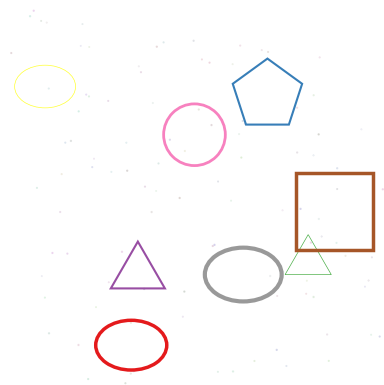[{"shape": "oval", "thickness": 2.5, "radius": 0.46, "center": [0.341, 0.103]}, {"shape": "pentagon", "thickness": 1.5, "radius": 0.47, "center": [0.695, 0.753]}, {"shape": "triangle", "thickness": 0.5, "radius": 0.35, "center": [0.8, 0.321]}, {"shape": "triangle", "thickness": 1.5, "radius": 0.41, "center": [0.358, 0.291]}, {"shape": "oval", "thickness": 0.5, "radius": 0.4, "center": [0.117, 0.775]}, {"shape": "square", "thickness": 2.5, "radius": 0.5, "center": [0.868, 0.45]}, {"shape": "circle", "thickness": 2, "radius": 0.4, "center": [0.505, 0.65]}, {"shape": "oval", "thickness": 3, "radius": 0.5, "center": [0.632, 0.287]}]